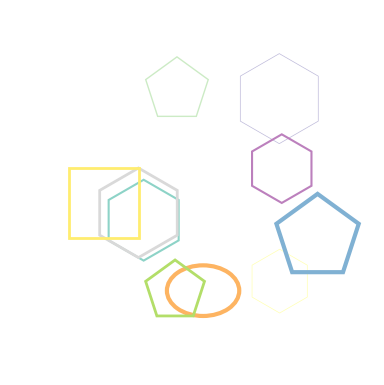[{"shape": "hexagon", "thickness": 1.5, "radius": 0.52, "center": [0.373, 0.428]}, {"shape": "hexagon", "thickness": 0.5, "radius": 0.41, "center": [0.726, 0.27]}, {"shape": "hexagon", "thickness": 0.5, "radius": 0.58, "center": [0.725, 0.744]}, {"shape": "pentagon", "thickness": 3, "radius": 0.56, "center": [0.825, 0.384]}, {"shape": "oval", "thickness": 3, "radius": 0.47, "center": [0.527, 0.245]}, {"shape": "pentagon", "thickness": 2, "radius": 0.4, "center": [0.455, 0.244]}, {"shape": "hexagon", "thickness": 2, "radius": 0.58, "center": [0.36, 0.447]}, {"shape": "hexagon", "thickness": 1.5, "radius": 0.45, "center": [0.732, 0.562]}, {"shape": "pentagon", "thickness": 1, "radius": 0.43, "center": [0.46, 0.767]}, {"shape": "square", "thickness": 2, "radius": 0.45, "center": [0.269, 0.472]}]